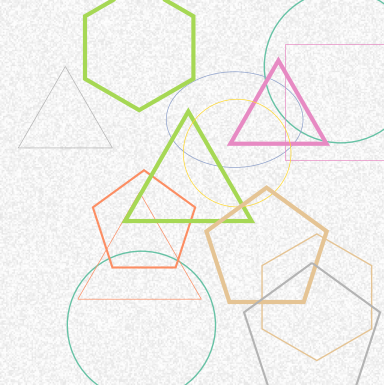[{"shape": "circle", "thickness": 1, "radius": 0.99, "center": [0.885, 0.827]}, {"shape": "circle", "thickness": 1, "radius": 0.96, "center": [0.367, 0.155]}, {"shape": "triangle", "thickness": 0.5, "radius": 0.93, "center": [0.363, 0.315]}, {"shape": "pentagon", "thickness": 1.5, "radius": 0.7, "center": [0.374, 0.418]}, {"shape": "oval", "thickness": 0.5, "radius": 0.89, "center": [0.609, 0.689]}, {"shape": "triangle", "thickness": 3, "radius": 0.72, "center": [0.723, 0.699]}, {"shape": "square", "thickness": 0.5, "radius": 0.76, "center": [0.892, 0.735]}, {"shape": "hexagon", "thickness": 3, "radius": 0.81, "center": [0.362, 0.877]}, {"shape": "triangle", "thickness": 3, "radius": 0.95, "center": [0.489, 0.521]}, {"shape": "circle", "thickness": 0.5, "radius": 0.7, "center": [0.616, 0.602]}, {"shape": "pentagon", "thickness": 3, "radius": 0.82, "center": [0.692, 0.348]}, {"shape": "hexagon", "thickness": 1, "radius": 0.82, "center": [0.823, 0.228]}, {"shape": "triangle", "thickness": 0.5, "radius": 0.71, "center": [0.17, 0.686]}, {"shape": "pentagon", "thickness": 1.5, "radius": 0.93, "center": [0.81, 0.131]}]